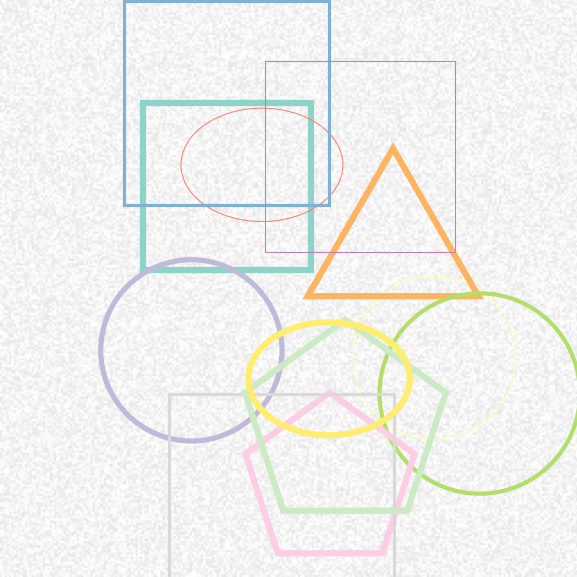[{"shape": "square", "thickness": 3, "radius": 0.72, "center": [0.393, 0.676]}, {"shape": "circle", "thickness": 0.5, "radius": 0.71, "center": [0.753, 0.38]}, {"shape": "circle", "thickness": 2.5, "radius": 0.78, "center": [0.331, 0.392]}, {"shape": "oval", "thickness": 0.5, "radius": 0.7, "center": [0.454, 0.714]}, {"shape": "square", "thickness": 1.5, "radius": 0.89, "center": [0.392, 0.821]}, {"shape": "triangle", "thickness": 3, "radius": 0.85, "center": [0.681, 0.572]}, {"shape": "circle", "thickness": 2, "radius": 0.87, "center": [0.831, 0.318]}, {"shape": "pentagon", "thickness": 3, "radius": 0.77, "center": [0.571, 0.166]}, {"shape": "square", "thickness": 1.5, "radius": 0.98, "center": [0.487, 0.122]}, {"shape": "square", "thickness": 0.5, "radius": 0.82, "center": [0.623, 0.728]}, {"shape": "pentagon", "thickness": 3, "radius": 0.91, "center": [0.598, 0.263]}, {"shape": "oval", "thickness": 3, "radius": 0.7, "center": [0.57, 0.343]}]